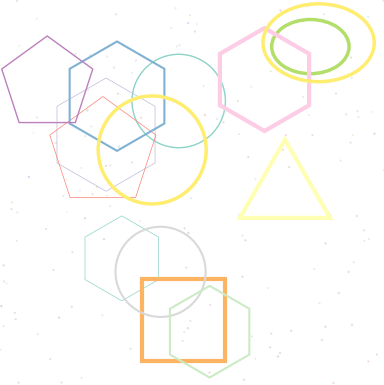[{"shape": "hexagon", "thickness": 0.5, "radius": 0.55, "center": [0.316, 0.329]}, {"shape": "circle", "thickness": 1, "radius": 0.61, "center": [0.464, 0.738]}, {"shape": "triangle", "thickness": 3, "radius": 0.68, "center": [0.74, 0.502]}, {"shape": "hexagon", "thickness": 0.5, "radius": 0.74, "center": [0.275, 0.65]}, {"shape": "pentagon", "thickness": 0.5, "radius": 0.72, "center": [0.267, 0.604]}, {"shape": "hexagon", "thickness": 1.5, "radius": 0.71, "center": [0.304, 0.75]}, {"shape": "square", "thickness": 3, "radius": 0.54, "center": [0.476, 0.169]}, {"shape": "oval", "thickness": 2.5, "radius": 0.5, "center": [0.806, 0.879]}, {"shape": "hexagon", "thickness": 3, "radius": 0.67, "center": [0.687, 0.793]}, {"shape": "circle", "thickness": 1.5, "radius": 0.59, "center": [0.417, 0.294]}, {"shape": "pentagon", "thickness": 1, "radius": 0.62, "center": [0.123, 0.782]}, {"shape": "hexagon", "thickness": 1.5, "radius": 0.6, "center": [0.545, 0.138]}, {"shape": "circle", "thickness": 2.5, "radius": 0.7, "center": [0.395, 0.611]}, {"shape": "oval", "thickness": 2.5, "radius": 0.72, "center": [0.828, 0.889]}]